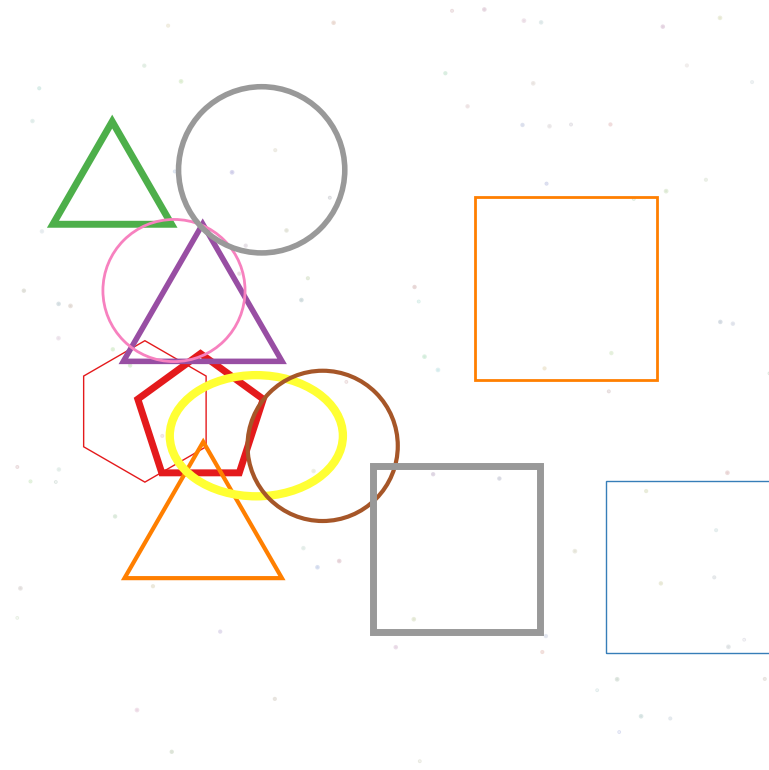[{"shape": "pentagon", "thickness": 2.5, "radius": 0.43, "center": [0.26, 0.455]}, {"shape": "hexagon", "thickness": 0.5, "radius": 0.46, "center": [0.188, 0.466]}, {"shape": "square", "thickness": 0.5, "radius": 0.56, "center": [0.898, 0.264]}, {"shape": "triangle", "thickness": 2.5, "radius": 0.44, "center": [0.146, 0.753]}, {"shape": "triangle", "thickness": 2, "radius": 0.59, "center": [0.263, 0.59]}, {"shape": "triangle", "thickness": 1.5, "radius": 0.59, "center": [0.264, 0.308]}, {"shape": "square", "thickness": 1, "radius": 0.59, "center": [0.735, 0.625]}, {"shape": "oval", "thickness": 3, "radius": 0.56, "center": [0.333, 0.434]}, {"shape": "circle", "thickness": 1.5, "radius": 0.49, "center": [0.419, 0.421]}, {"shape": "circle", "thickness": 1, "radius": 0.46, "center": [0.226, 0.623]}, {"shape": "square", "thickness": 2.5, "radius": 0.54, "center": [0.593, 0.287]}, {"shape": "circle", "thickness": 2, "radius": 0.54, "center": [0.34, 0.779]}]